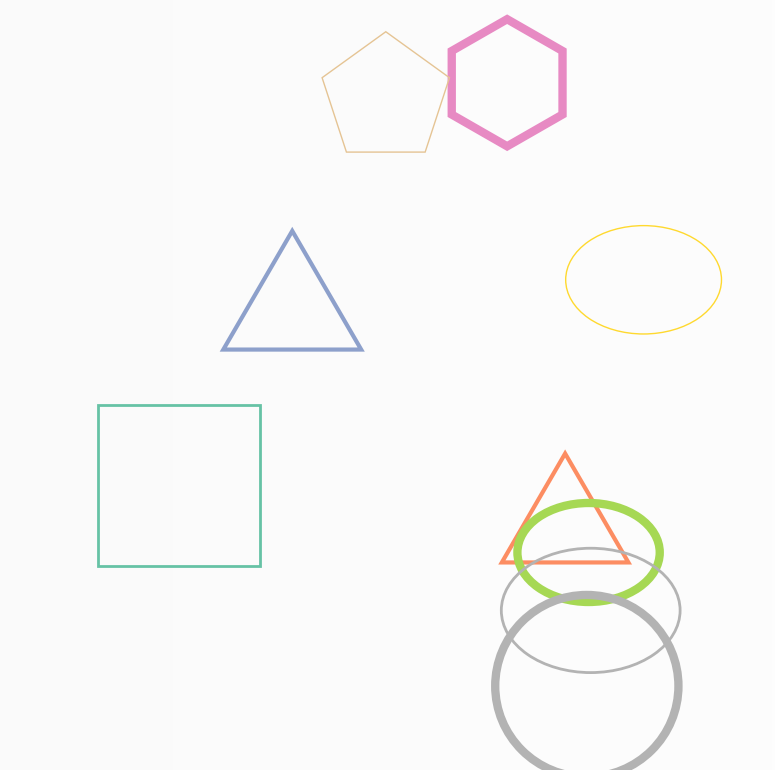[{"shape": "square", "thickness": 1, "radius": 0.52, "center": [0.231, 0.369]}, {"shape": "triangle", "thickness": 1.5, "radius": 0.47, "center": [0.729, 0.317]}, {"shape": "triangle", "thickness": 1.5, "radius": 0.51, "center": [0.377, 0.597]}, {"shape": "hexagon", "thickness": 3, "radius": 0.41, "center": [0.654, 0.893]}, {"shape": "oval", "thickness": 3, "radius": 0.46, "center": [0.759, 0.282]}, {"shape": "oval", "thickness": 0.5, "radius": 0.5, "center": [0.83, 0.637]}, {"shape": "pentagon", "thickness": 0.5, "radius": 0.43, "center": [0.498, 0.872]}, {"shape": "circle", "thickness": 3, "radius": 0.59, "center": [0.757, 0.109]}, {"shape": "oval", "thickness": 1, "radius": 0.58, "center": [0.762, 0.207]}]